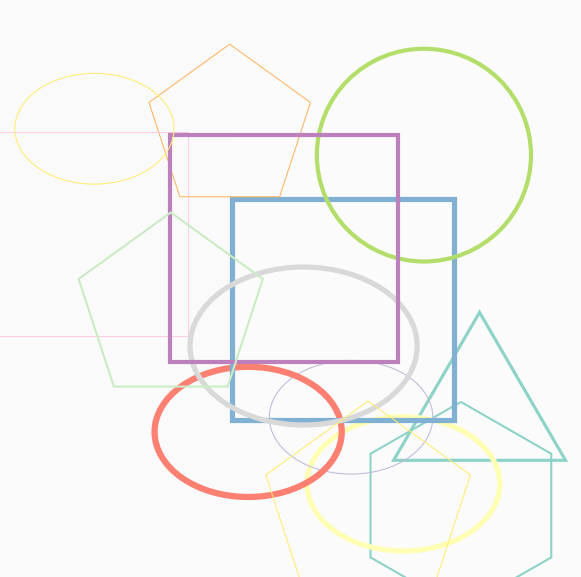[{"shape": "triangle", "thickness": 1.5, "radius": 0.85, "center": [0.825, 0.287]}, {"shape": "hexagon", "thickness": 1, "radius": 0.9, "center": [0.793, 0.124]}, {"shape": "oval", "thickness": 2.5, "radius": 0.83, "center": [0.694, 0.161]}, {"shape": "oval", "thickness": 0.5, "radius": 0.7, "center": [0.604, 0.277]}, {"shape": "oval", "thickness": 3, "radius": 0.81, "center": [0.427, 0.251]}, {"shape": "square", "thickness": 2.5, "radius": 0.96, "center": [0.59, 0.463]}, {"shape": "pentagon", "thickness": 0.5, "radius": 0.73, "center": [0.395, 0.777]}, {"shape": "circle", "thickness": 2, "radius": 0.92, "center": [0.729, 0.731]}, {"shape": "square", "thickness": 0.5, "radius": 0.89, "center": [0.146, 0.594]}, {"shape": "oval", "thickness": 2.5, "radius": 0.98, "center": [0.522, 0.4]}, {"shape": "square", "thickness": 2, "radius": 0.98, "center": [0.488, 0.569]}, {"shape": "pentagon", "thickness": 1, "radius": 0.83, "center": [0.294, 0.465]}, {"shape": "oval", "thickness": 0.5, "radius": 0.68, "center": [0.162, 0.776]}, {"shape": "pentagon", "thickness": 0.5, "radius": 0.93, "center": [0.633, 0.119]}]